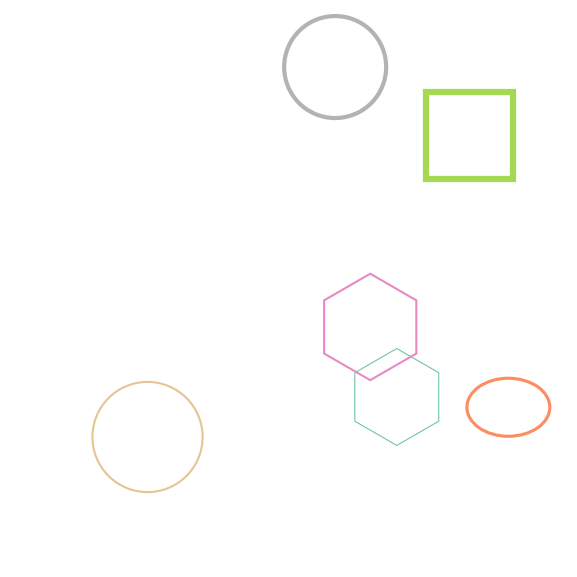[{"shape": "hexagon", "thickness": 0.5, "radius": 0.42, "center": [0.687, 0.312]}, {"shape": "oval", "thickness": 1.5, "radius": 0.36, "center": [0.88, 0.294]}, {"shape": "hexagon", "thickness": 1, "radius": 0.46, "center": [0.641, 0.433]}, {"shape": "square", "thickness": 3, "radius": 0.38, "center": [0.813, 0.764]}, {"shape": "circle", "thickness": 1, "radius": 0.48, "center": [0.255, 0.242]}, {"shape": "circle", "thickness": 2, "radius": 0.44, "center": [0.58, 0.883]}]